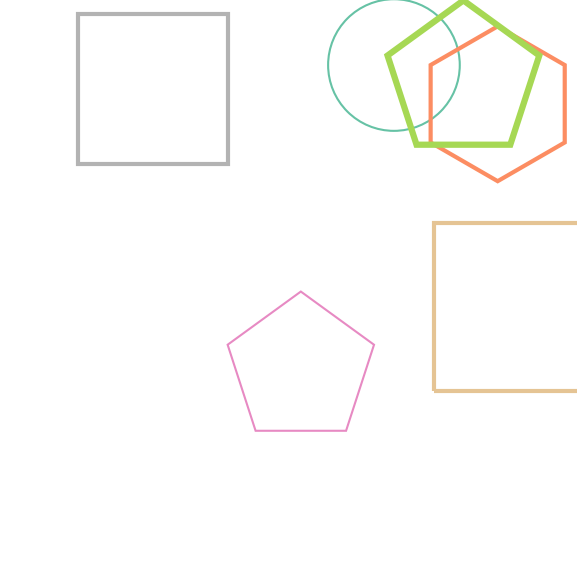[{"shape": "circle", "thickness": 1, "radius": 0.57, "center": [0.682, 0.887]}, {"shape": "hexagon", "thickness": 2, "radius": 0.67, "center": [0.862, 0.819]}, {"shape": "pentagon", "thickness": 1, "radius": 0.67, "center": [0.521, 0.361]}, {"shape": "pentagon", "thickness": 3, "radius": 0.69, "center": [0.802, 0.86]}, {"shape": "square", "thickness": 2, "radius": 0.73, "center": [0.897, 0.468]}, {"shape": "square", "thickness": 2, "radius": 0.65, "center": [0.264, 0.845]}]